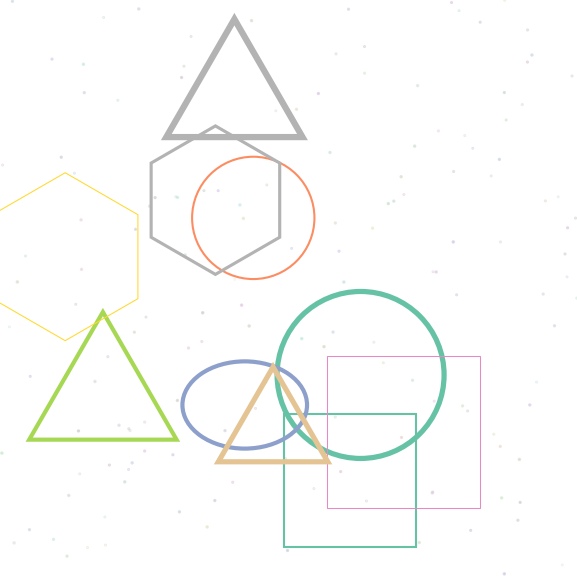[{"shape": "circle", "thickness": 2.5, "radius": 0.72, "center": [0.624, 0.35]}, {"shape": "square", "thickness": 1, "radius": 0.57, "center": [0.606, 0.167]}, {"shape": "circle", "thickness": 1, "radius": 0.53, "center": [0.439, 0.622]}, {"shape": "oval", "thickness": 2, "radius": 0.54, "center": [0.424, 0.298]}, {"shape": "square", "thickness": 0.5, "radius": 0.66, "center": [0.698, 0.251]}, {"shape": "triangle", "thickness": 2, "radius": 0.74, "center": [0.178, 0.311]}, {"shape": "hexagon", "thickness": 0.5, "radius": 0.73, "center": [0.113, 0.555]}, {"shape": "triangle", "thickness": 2.5, "radius": 0.55, "center": [0.473, 0.254]}, {"shape": "hexagon", "thickness": 1.5, "radius": 0.64, "center": [0.373, 0.653]}, {"shape": "triangle", "thickness": 3, "radius": 0.68, "center": [0.406, 0.83]}]